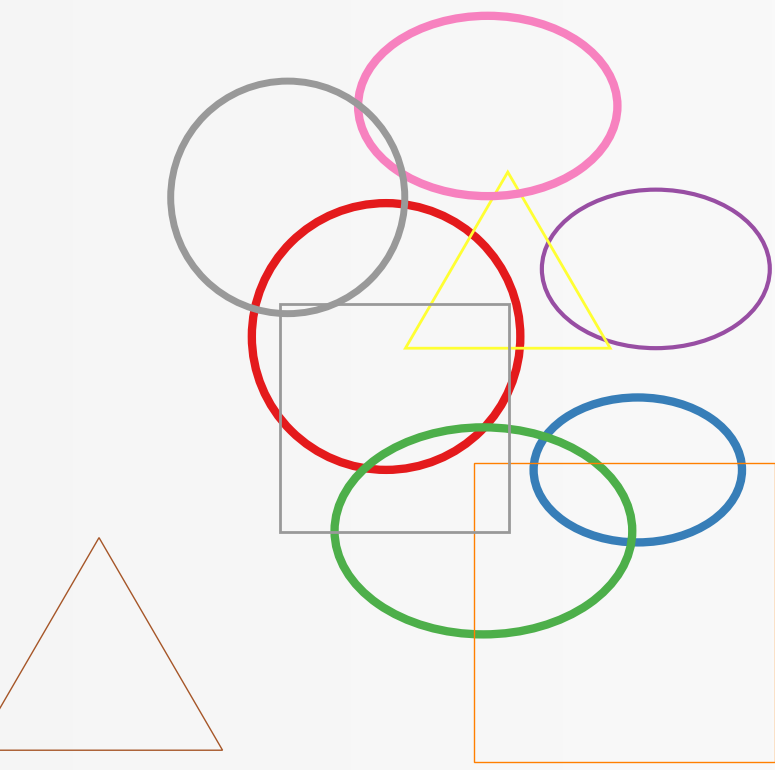[{"shape": "circle", "thickness": 3, "radius": 0.87, "center": [0.498, 0.563]}, {"shape": "oval", "thickness": 3, "radius": 0.67, "center": [0.823, 0.39]}, {"shape": "oval", "thickness": 3, "radius": 0.96, "center": [0.624, 0.311]}, {"shape": "oval", "thickness": 1.5, "radius": 0.74, "center": [0.846, 0.651]}, {"shape": "square", "thickness": 0.5, "radius": 0.97, "center": [0.806, 0.204]}, {"shape": "triangle", "thickness": 1, "radius": 0.76, "center": [0.655, 0.624]}, {"shape": "triangle", "thickness": 0.5, "radius": 0.92, "center": [0.128, 0.118]}, {"shape": "oval", "thickness": 3, "radius": 0.84, "center": [0.629, 0.862]}, {"shape": "circle", "thickness": 2.5, "radius": 0.76, "center": [0.371, 0.744]}, {"shape": "square", "thickness": 1, "radius": 0.74, "center": [0.509, 0.457]}]